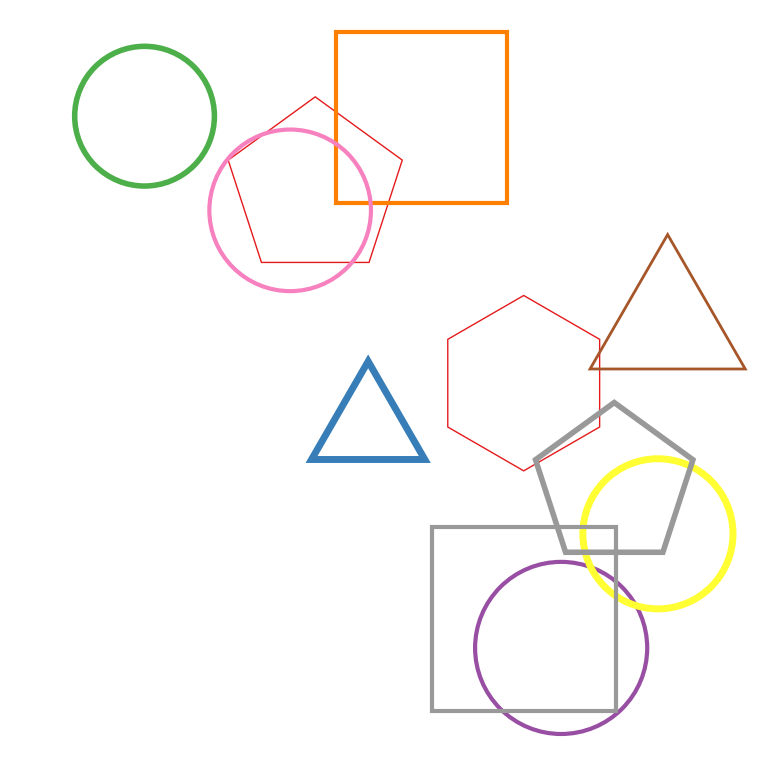[{"shape": "pentagon", "thickness": 0.5, "radius": 0.59, "center": [0.409, 0.755]}, {"shape": "hexagon", "thickness": 0.5, "radius": 0.57, "center": [0.68, 0.502]}, {"shape": "triangle", "thickness": 2.5, "radius": 0.42, "center": [0.478, 0.446]}, {"shape": "circle", "thickness": 2, "radius": 0.45, "center": [0.188, 0.849]}, {"shape": "circle", "thickness": 1.5, "radius": 0.56, "center": [0.729, 0.159]}, {"shape": "square", "thickness": 1.5, "radius": 0.56, "center": [0.548, 0.847]}, {"shape": "circle", "thickness": 2.5, "radius": 0.49, "center": [0.854, 0.307]}, {"shape": "triangle", "thickness": 1, "radius": 0.58, "center": [0.867, 0.579]}, {"shape": "circle", "thickness": 1.5, "radius": 0.52, "center": [0.377, 0.727]}, {"shape": "pentagon", "thickness": 2, "radius": 0.54, "center": [0.798, 0.37]}, {"shape": "square", "thickness": 1.5, "radius": 0.6, "center": [0.68, 0.196]}]